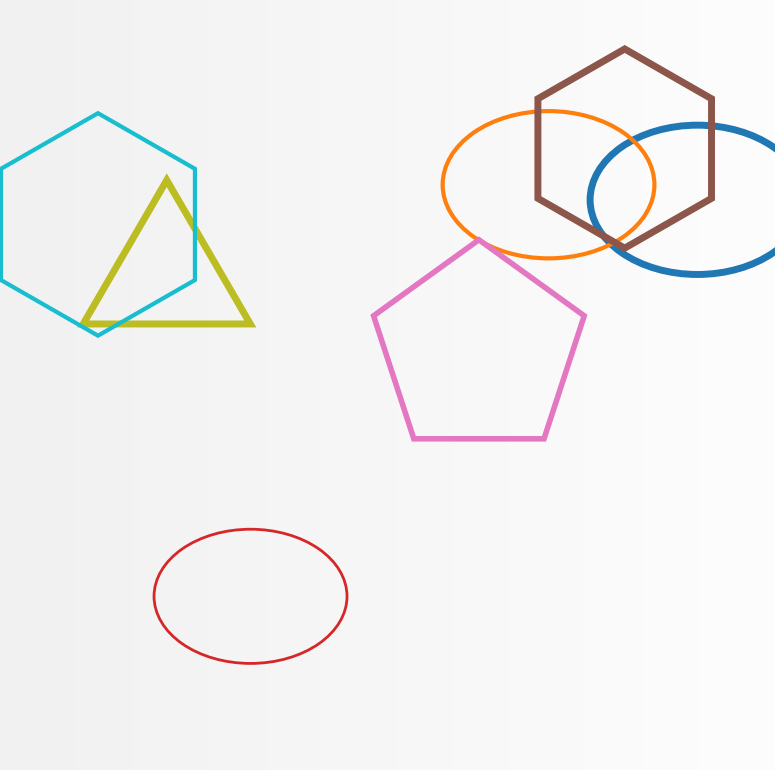[{"shape": "oval", "thickness": 2.5, "radius": 0.69, "center": [0.9, 0.741]}, {"shape": "oval", "thickness": 1.5, "radius": 0.68, "center": [0.708, 0.76]}, {"shape": "oval", "thickness": 1, "radius": 0.62, "center": [0.323, 0.226]}, {"shape": "hexagon", "thickness": 2.5, "radius": 0.65, "center": [0.806, 0.807]}, {"shape": "pentagon", "thickness": 2, "radius": 0.71, "center": [0.618, 0.546]}, {"shape": "triangle", "thickness": 2.5, "radius": 0.62, "center": [0.215, 0.642]}, {"shape": "hexagon", "thickness": 1.5, "radius": 0.72, "center": [0.126, 0.709]}]